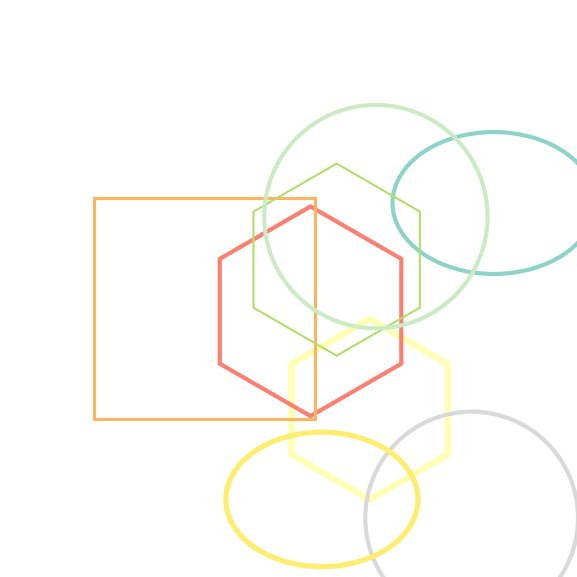[{"shape": "oval", "thickness": 2, "radius": 0.88, "center": [0.855, 0.648]}, {"shape": "hexagon", "thickness": 3, "radius": 0.78, "center": [0.64, 0.29]}, {"shape": "hexagon", "thickness": 2, "radius": 0.91, "center": [0.538, 0.46]}, {"shape": "square", "thickness": 1.5, "radius": 0.96, "center": [0.354, 0.465]}, {"shape": "hexagon", "thickness": 1, "radius": 0.83, "center": [0.583, 0.55]}, {"shape": "circle", "thickness": 2, "radius": 0.92, "center": [0.817, 0.102]}, {"shape": "circle", "thickness": 2, "radius": 0.97, "center": [0.651, 0.624]}, {"shape": "oval", "thickness": 2.5, "radius": 0.83, "center": [0.557, 0.134]}]